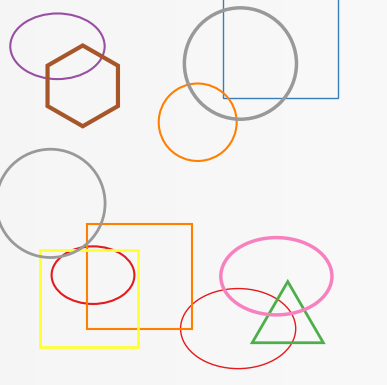[{"shape": "oval", "thickness": 1.5, "radius": 0.53, "center": [0.24, 0.285]}, {"shape": "oval", "thickness": 1, "radius": 0.74, "center": [0.615, 0.147]}, {"shape": "square", "thickness": 1, "radius": 0.74, "center": [0.723, 0.895]}, {"shape": "triangle", "thickness": 2, "radius": 0.53, "center": [0.743, 0.163]}, {"shape": "oval", "thickness": 1.5, "radius": 0.61, "center": [0.148, 0.88]}, {"shape": "circle", "thickness": 1.5, "radius": 0.5, "center": [0.51, 0.682]}, {"shape": "square", "thickness": 1.5, "radius": 0.68, "center": [0.361, 0.282]}, {"shape": "square", "thickness": 2, "radius": 0.63, "center": [0.23, 0.225]}, {"shape": "hexagon", "thickness": 3, "radius": 0.52, "center": [0.214, 0.777]}, {"shape": "oval", "thickness": 2.5, "radius": 0.72, "center": [0.713, 0.282]}, {"shape": "circle", "thickness": 2.5, "radius": 0.72, "center": [0.62, 0.835]}, {"shape": "circle", "thickness": 2, "radius": 0.7, "center": [0.131, 0.472]}]